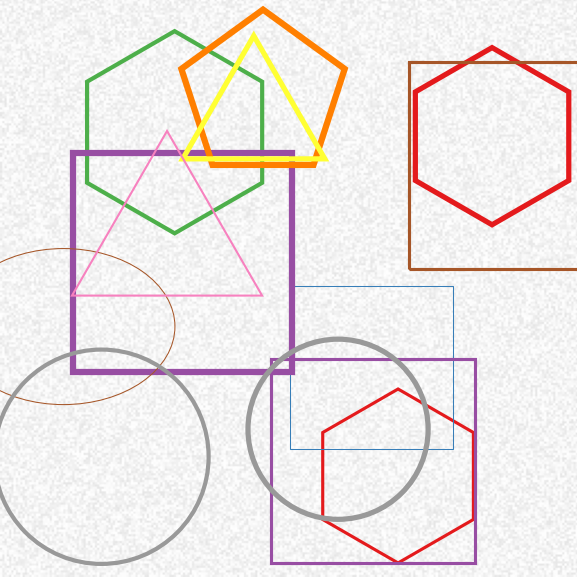[{"shape": "hexagon", "thickness": 2.5, "radius": 0.77, "center": [0.852, 0.763]}, {"shape": "hexagon", "thickness": 1.5, "radius": 0.75, "center": [0.689, 0.175]}, {"shape": "square", "thickness": 0.5, "radius": 0.71, "center": [0.644, 0.362]}, {"shape": "hexagon", "thickness": 2, "radius": 0.88, "center": [0.302, 0.77]}, {"shape": "square", "thickness": 3, "radius": 0.95, "center": [0.316, 0.545]}, {"shape": "square", "thickness": 1.5, "radius": 0.88, "center": [0.646, 0.201]}, {"shape": "pentagon", "thickness": 3, "radius": 0.74, "center": [0.455, 0.834]}, {"shape": "triangle", "thickness": 2.5, "radius": 0.71, "center": [0.439, 0.795]}, {"shape": "oval", "thickness": 0.5, "radius": 0.97, "center": [0.11, 0.434]}, {"shape": "square", "thickness": 1.5, "radius": 0.89, "center": [0.887, 0.713]}, {"shape": "triangle", "thickness": 1, "radius": 0.95, "center": [0.289, 0.582]}, {"shape": "circle", "thickness": 2, "radius": 0.93, "center": [0.176, 0.208]}, {"shape": "circle", "thickness": 2.5, "radius": 0.78, "center": [0.585, 0.256]}]